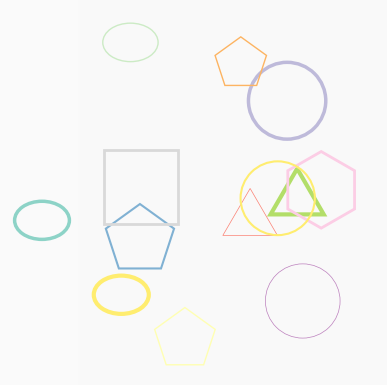[{"shape": "oval", "thickness": 2.5, "radius": 0.35, "center": [0.108, 0.428]}, {"shape": "pentagon", "thickness": 1, "radius": 0.41, "center": [0.477, 0.119]}, {"shape": "circle", "thickness": 2.5, "radius": 0.5, "center": [0.741, 0.738]}, {"shape": "triangle", "thickness": 0.5, "radius": 0.41, "center": [0.645, 0.429]}, {"shape": "pentagon", "thickness": 1.5, "radius": 0.46, "center": [0.361, 0.378]}, {"shape": "pentagon", "thickness": 1, "radius": 0.35, "center": [0.621, 0.835]}, {"shape": "triangle", "thickness": 3, "radius": 0.4, "center": [0.767, 0.483]}, {"shape": "hexagon", "thickness": 2, "radius": 0.5, "center": [0.829, 0.507]}, {"shape": "square", "thickness": 2, "radius": 0.48, "center": [0.364, 0.514]}, {"shape": "circle", "thickness": 0.5, "radius": 0.48, "center": [0.781, 0.218]}, {"shape": "oval", "thickness": 1, "radius": 0.36, "center": [0.337, 0.89]}, {"shape": "circle", "thickness": 1.5, "radius": 0.48, "center": [0.717, 0.485]}, {"shape": "oval", "thickness": 3, "radius": 0.36, "center": [0.313, 0.234]}]